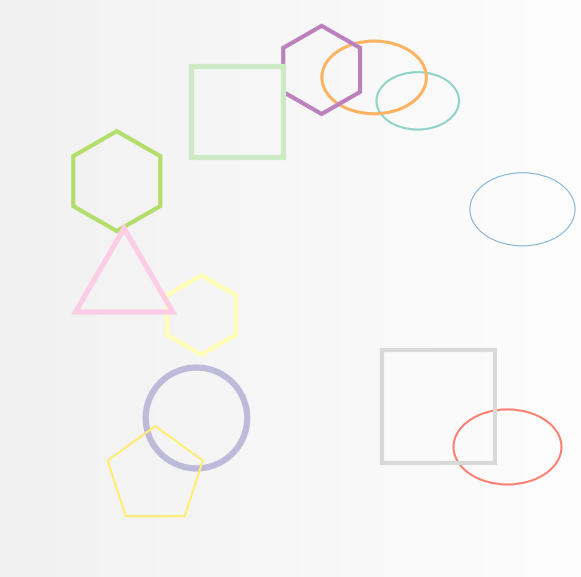[{"shape": "oval", "thickness": 1, "radius": 0.36, "center": [0.719, 0.824]}, {"shape": "hexagon", "thickness": 2, "radius": 0.34, "center": [0.346, 0.454]}, {"shape": "circle", "thickness": 3, "radius": 0.44, "center": [0.338, 0.275]}, {"shape": "oval", "thickness": 1, "radius": 0.46, "center": [0.873, 0.225]}, {"shape": "oval", "thickness": 0.5, "radius": 0.45, "center": [0.899, 0.637]}, {"shape": "oval", "thickness": 1.5, "radius": 0.45, "center": [0.644, 0.865]}, {"shape": "hexagon", "thickness": 2, "radius": 0.43, "center": [0.201, 0.686]}, {"shape": "triangle", "thickness": 2.5, "radius": 0.48, "center": [0.214, 0.507]}, {"shape": "square", "thickness": 2, "radius": 0.49, "center": [0.755, 0.295]}, {"shape": "hexagon", "thickness": 2, "radius": 0.38, "center": [0.553, 0.878]}, {"shape": "square", "thickness": 2.5, "radius": 0.39, "center": [0.408, 0.806]}, {"shape": "pentagon", "thickness": 1, "radius": 0.43, "center": [0.267, 0.175]}]